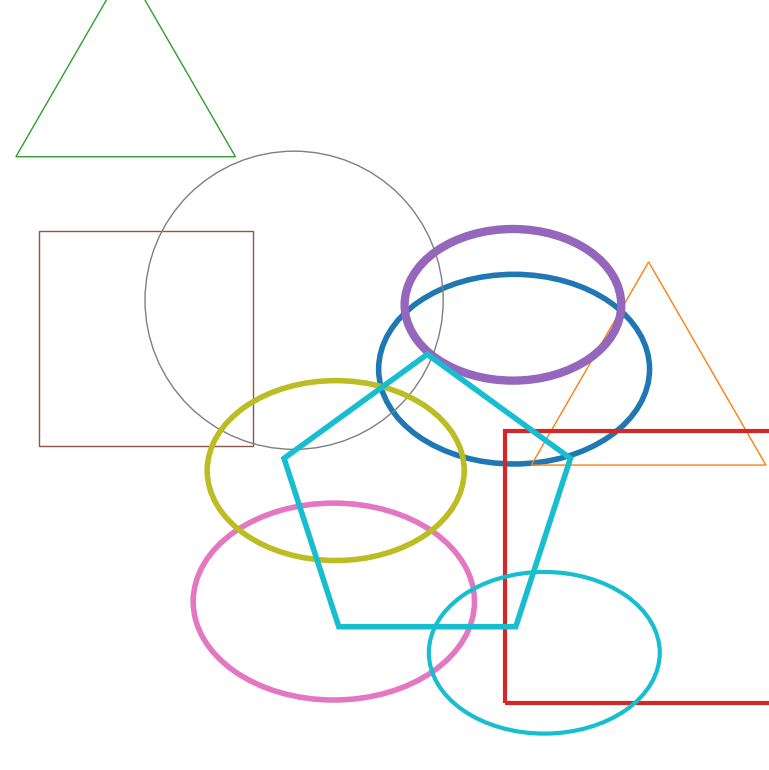[{"shape": "oval", "thickness": 2, "radius": 0.88, "center": [0.668, 0.521]}, {"shape": "triangle", "thickness": 0.5, "radius": 0.88, "center": [0.842, 0.484]}, {"shape": "triangle", "thickness": 0.5, "radius": 0.82, "center": [0.163, 0.879]}, {"shape": "square", "thickness": 1.5, "radius": 0.88, "center": [0.832, 0.263]}, {"shape": "oval", "thickness": 3, "radius": 0.7, "center": [0.666, 0.604]}, {"shape": "square", "thickness": 0.5, "radius": 0.7, "center": [0.189, 0.56]}, {"shape": "oval", "thickness": 2, "radius": 0.91, "center": [0.434, 0.219]}, {"shape": "circle", "thickness": 0.5, "radius": 0.97, "center": [0.382, 0.61]}, {"shape": "oval", "thickness": 2, "radius": 0.83, "center": [0.436, 0.389]}, {"shape": "pentagon", "thickness": 2, "radius": 0.98, "center": [0.555, 0.344]}, {"shape": "oval", "thickness": 1.5, "radius": 0.75, "center": [0.707, 0.152]}]